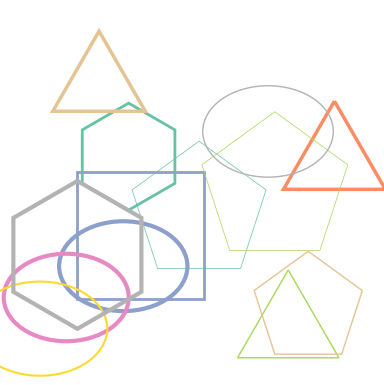[{"shape": "pentagon", "thickness": 0.5, "radius": 0.91, "center": [0.517, 0.45]}, {"shape": "hexagon", "thickness": 2, "radius": 0.69, "center": [0.334, 0.593]}, {"shape": "triangle", "thickness": 2.5, "radius": 0.76, "center": [0.869, 0.585]}, {"shape": "square", "thickness": 2, "radius": 0.82, "center": [0.365, 0.389]}, {"shape": "oval", "thickness": 3, "radius": 0.83, "center": [0.32, 0.309]}, {"shape": "oval", "thickness": 3, "radius": 0.81, "center": [0.172, 0.227]}, {"shape": "triangle", "thickness": 1, "radius": 0.76, "center": [0.749, 0.147]}, {"shape": "pentagon", "thickness": 0.5, "radius": 1.0, "center": [0.714, 0.51]}, {"shape": "oval", "thickness": 1.5, "radius": 0.87, "center": [0.104, 0.146]}, {"shape": "pentagon", "thickness": 1, "radius": 0.74, "center": [0.801, 0.2]}, {"shape": "triangle", "thickness": 2.5, "radius": 0.69, "center": [0.257, 0.78]}, {"shape": "oval", "thickness": 1, "radius": 0.85, "center": [0.696, 0.659]}, {"shape": "hexagon", "thickness": 3, "radius": 0.96, "center": [0.201, 0.338]}]